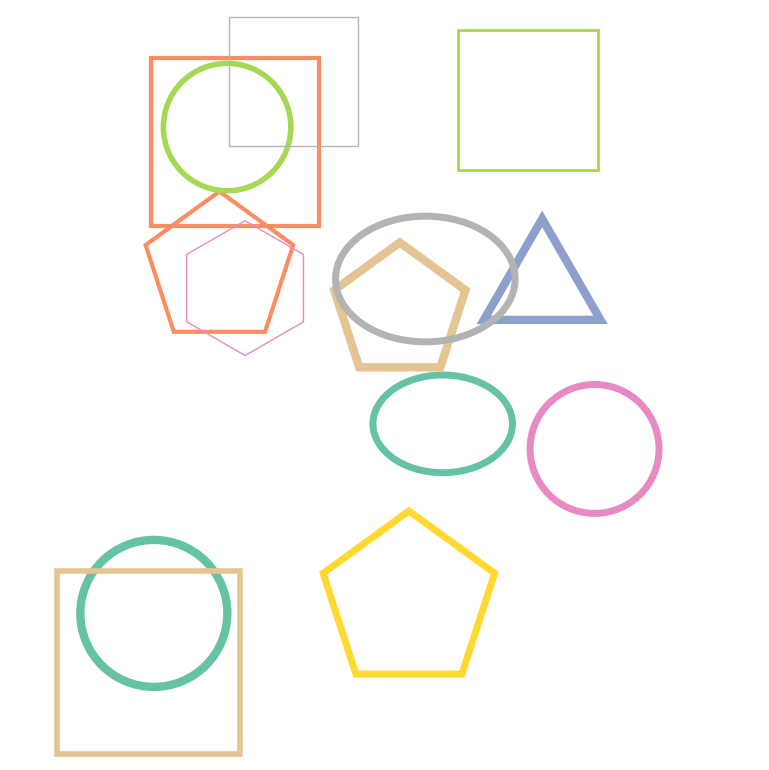[{"shape": "circle", "thickness": 3, "radius": 0.48, "center": [0.2, 0.203]}, {"shape": "oval", "thickness": 2.5, "radius": 0.45, "center": [0.575, 0.45]}, {"shape": "square", "thickness": 1.5, "radius": 0.54, "center": [0.306, 0.815]}, {"shape": "pentagon", "thickness": 1.5, "radius": 0.5, "center": [0.285, 0.651]}, {"shape": "triangle", "thickness": 3, "radius": 0.44, "center": [0.704, 0.628]}, {"shape": "circle", "thickness": 2.5, "radius": 0.42, "center": [0.772, 0.417]}, {"shape": "hexagon", "thickness": 0.5, "radius": 0.44, "center": [0.318, 0.626]}, {"shape": "circle", "thickness": 2, "radius": 0.41, "center": [0.295, 0.835]}, {"shape": "square", "thickness": 1, "radius": 0.45, "center": [0.686, 0.87]}, {"shape": "pentagon", "thickness": 2.5, "radius": 0.59, "center": [0.531, 0.219]}, {"shape": "square", "thickness": 2, "radius": 0.59, "center": [0.193, 0.139]}, {"shape": "pentagon", "thickness": 3, "radius": 0.45, "center": [0.519, 0.595]}, {"shape": "oval", "thickness": 2.5, "radius": 0.58, "center": [0.552, 0.638]}, {"shape": "square", "thickness": 0.5, "radius": 0.42, "center": [0.381, 0.894]}]